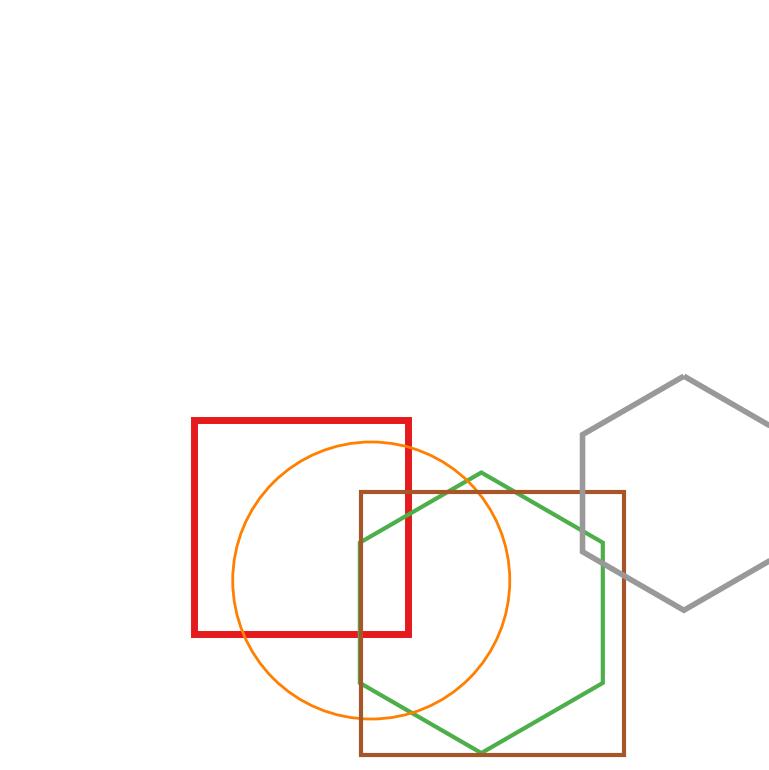[{"shape": "square", "thickness": 2.5, "radius": 0.69, "center": [0.39, 0.315]}, {"shape": "hexagon", "thickness": 1.5, "radius": 0.91, "center": [0.625, 0.204]}, {"shape": "circle", "thickness": 1, "radius": 0.9, "center": [0.482, 0.246]}, {"shape": "square", "thickness": 1.5, "radius": 0.85, "center": [0.639, 0.191]}, {"shape": "hexagon", "thickness": 2, "radius": 0.76, "center": [0.888, 0.359]}]